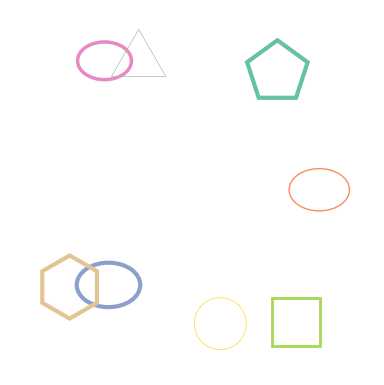[{"shape": "pentagon", "thickness": 3, "radius": 0.41, "center": [0.72, 0.813]}, {"shape": "oval", "thickness": 1, "radius": 0.39, "center": [0.829, 0.507]}, {"shape": "oval", "thickness": 3, "radius": 0.41, "center": [0.282, 0.26]}, {"shape": "oval", "thickness": 2.5, "radius": 0.35, "center": [0.271, 0.842]}, {"shape": "square", "thickness": 2, "radius": 0.31, "center": [0.769, 0.163]}, {"shape": "circle", "thickness": 0.5, "radius": 0.34, "center": [0.572, 0.159]}, {"shape": "hexagon", "thickness": 3, "radius": 0.41, "center": [0.181, 0.254]}, {"shape": "triangle", "thickness": 0.5, "radius": 0.41, "center": [0.36, 0.842]}]